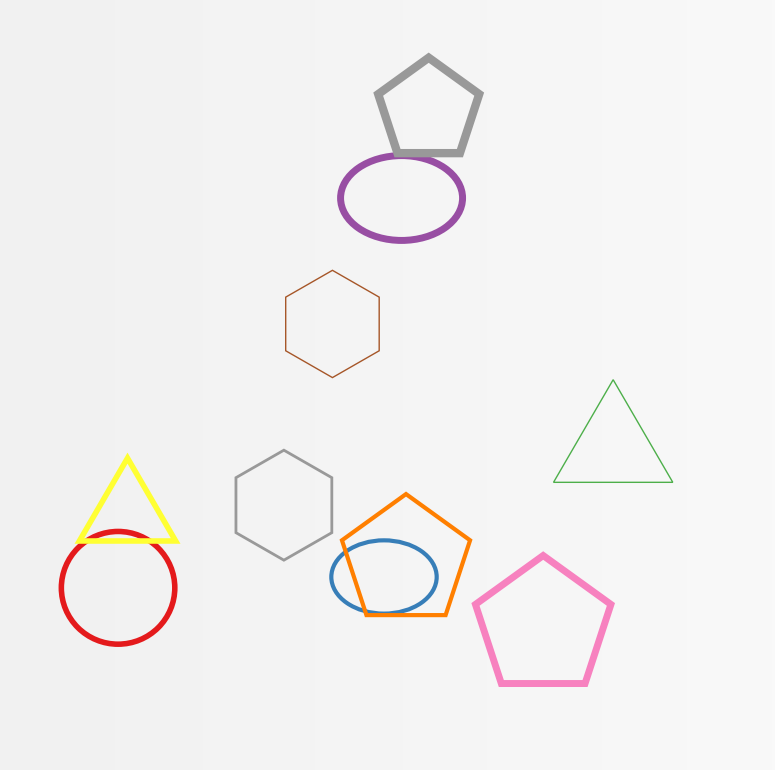[{"shape": "circle", "thickness": 2, "radius": 0.37, "center": [0.152, 0.237]}, {"shape": "oval", "thickness": 1.5, "radius": 0.34, "center": [0.495, 0.251]}, {"shape": "triangle", "thickness": 0.5, "radius": 0.44, "center": [0.791, 0.418]}, {"shape": "oval", "thickness": 2.5, "radius": 0.39, "center": [0.518, 0.743]}, {"shape": "pentagon", "thickness": 1.5, "radius": 0.43, "center": [0.524, 0.271]}, {"shape": "triangle", "thickness": 2, "radius": 0.36, "center": [0.165, 0.333]}, {"shape": "hexagon", "thickness": 0.5, "radius": 0.35, "center": [0.429, 0.579]}, {"shape": "pentagon", "thickness": 2.5, "radius": 0.46, "center": [0.701, 0.187]}, {"shape": "pentagon", "thickness": 3, "radius": 0.34, "center": [0.553, 0.857]}, {"shape": "hexagon", "thickness": 1, "radius": 0.36, "center": [0.366, 0.344]}]